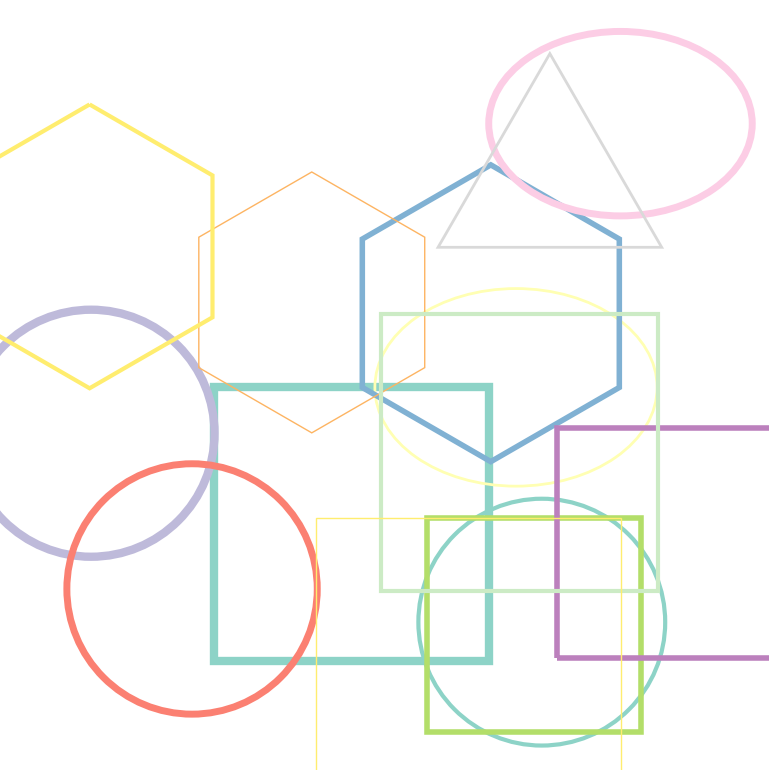[{"shape": "square", "thickness": 3, "radius": 0.89, "center": [0.456, 0.32]}, {"shape": "circle", "thickness": 1.5, "radius": 0.8, "center": [0.704, 0.192]}, {"shape": "oval", "thickness": 1, "radius": 0.92, "center": [0.67, 0.497]}, {"shape": "circle", "thickness": 3, "radius": 0.8, "center": [0.118, 0.437]}, {"shape": "circle", "thickness": 2.5, "radius": 0.81, "center": [0.249, 0.235]}, {"shape": "hexagon", "thickness": 2, "radius": 0.96, "center": [0.637, 0.593]}, {"shape": "hexagon", "thickness": 0.5, "radius": 0.85, "center": [0.405, 0.607]}, {"shape": "square", "thickness": 2, "radius": 0.69, "center": [0.693, 0.188]}, {"shape": "oval", "thickness": 2.5, "radius": 0.86, "center": [0.806, 0.839]}, {"shape": "triangle", "thickness": 1, "radius": 0.84, "center": [0.714, 0.763]}, {"shape": "square", "thickness": 2, "radius": 0.75, "center": [0.873, 0.295]}, {"shape": "square", "thickness": 1.5, "radius": 0.9, "center": [0.674, 0.413]}, {"shape": "square", "thickness": 0.5, "radius": 0.99, "center": [0.609, 0.129]}, {"shape": "hexagon", "thickness": 1.5, "radius": 0.92, "center": [0.116, 0.68]}]